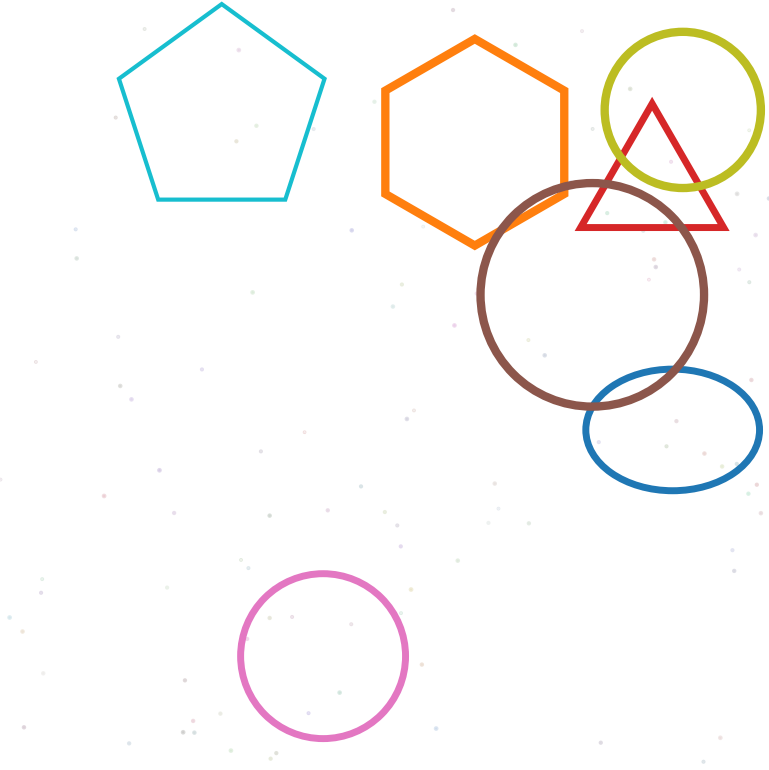[{"shape": "oval", "thickness": 2.5, "radius": 0.56, "center": [0.874, 0.442]}, {"shape": "hexagon", "thickness": 3, "radius": 0.67, "center": [0.617, 0.815]}, {"shape": "triangle", "thickness": 2.5, "radius": 0.54, "center": [0.847, 0.758]}, {"shape": "circle", "thickness": 3, "radius": 0.73, "center": [0.769, 0.617]}, {"shape": "circle", "thickness": 2.5, "radius": 0.54, "center": [0.42, 0.148]}, {"shape": "circle", "thickness": 3, "radius": 0.51, "center": [0.887, 0.857]}, {"shape": "pentagon", "thickness": 1.5, "radius": 0.7, "center": [0.288, 0.854]}]